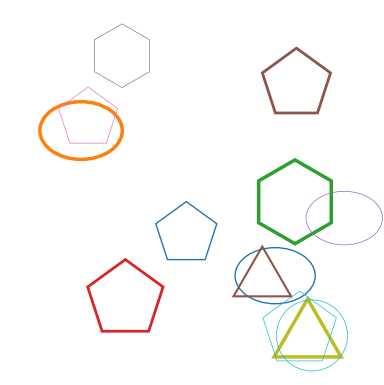[{"shape": "pentagon", "thickness": 1, "radius": 0.42, "center": [0.484, 0.393]}, {"shape": "oval", "thickness": 1, "radius": 0.52, "center": [0.715, 0.284]}, {"shape": "oval", "thickness": 2.5, "radius": 0.53, "center": [0.211, 0.661]}, {"shape": "hexagon", "thickness": 2.5, "radius": 0.54, "center": [0.766, 0.476]}, {"shape": "pentagon", "thickness": 2, "radius": 0.51, "center": [0.326, 0.223]}, {"shape": "oval", "thickness": 0.5, "radius": 0.5, "center": [0.894, 0.434]}, {"shape": "pentagon", "thickness": 2, "radius": 0.47, "center": [0.77, 0.782]}, {"shape": "triangle", "thickness": 1.5, "radius": 0.43, "center": [0.681, 0.273]}, {"shape": "pentagon", "thickness": 0.5, "radius": 0.4, "center": [0.229, 0.693]}, {"shape": "hexagon", "thickness": 0.5, "radius": 0.41, "center": [0.317, 0.855]}, {"shape": "triangle", "thickness": 2.5, "radius": 0.5, "center": [0.799, 0.123]}, {"shape": "circle", "thickness": 0.5, "radius": 0.46, "center": [0.81, 0.129]}, {"shape": "pentagon", "thickness": 0.5, "radius": 0.5, "center": [0.778, 0.144]}]